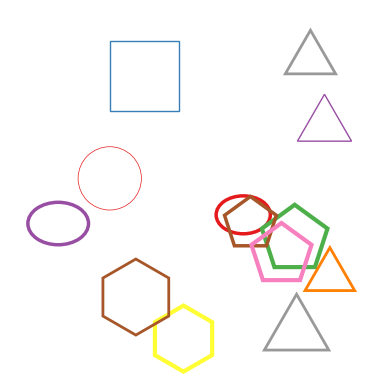[{"shape": "oval", "thickness": 2.5, "radius": 0.35, "center": [0.632, 0.442]}, {"shape": "circle", "thickness": 0.5, "radius": 0.41, "center": [0.285, 0.537]}, {"shape": "square", "thickness": 1, "radius": 0.45, "center": [0.375, 0.803]}, {"shape": "pentagon", "thickness": 3, "radius": 0.45, "center": [0.765, 0.379]}, {"shape": "triangle", "thickness": 1, "radius": 0.41, "center": [0.843, 0.674]}, {"shape": "oval", "thickness": 2.5, "radius": 0.39, "center": [0.151, 0.419]}, {"shape": "triangle", "thickness": 2, "radius": 0.37, "center": [0.857, 0.282]}, {"shape": "hexagon", "thickness": 3, "radius": 0.43, "center": [0.477, 0.121]}, {"shape": "hexagon", "thickness": 2, "radius": 0.49, "center": [0.353, 0.228]}, {"shape": "pentagon", "thickness": 2.5, "radius": 0.35, "center": [0.65, 0.419]}, {"shape": "pentagon", "thickness": 3, "radius": 0.41, "center": [0.731, 0.339]}, {"shape": "triangle", "thickness": 2, "radius": 0.48, "center": [0.77, 0.139]}, {"shape": "triangle", "thickness": 2, "radius": 0.38, "center": [0.806, 0.846]}]